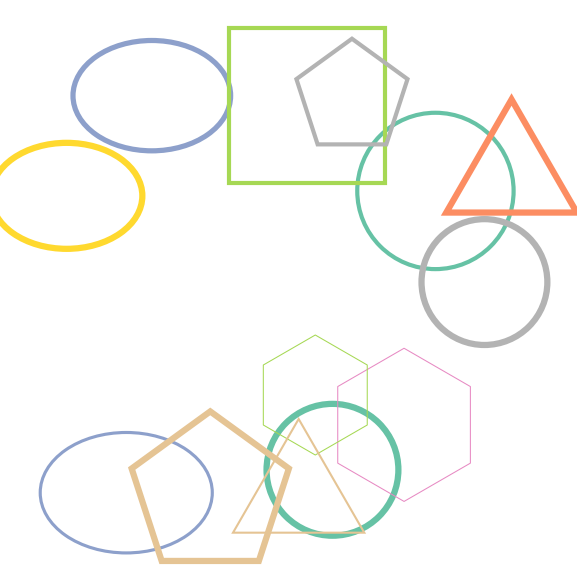[{"shape": "circle", "thickness": 3, "radius": 0.57, "center": [0.576, 0.186]}, {"shape": "circle", "thickness": 2, "radius": 0.68, "center": [0.754, 0.669]}, {"shape": "triangle", "thickness": 3, "radius": 0.65, "center": [0.886, 0.696]}, {"shape": "oval", "thickness": 2.5, "radius": 0.68, "center": [0.263, 0.833]}, {"shape": "oval", "thickness": 1.5, "radius": 0.74, "center": [0.219, 0.146]}, {"shape": "hexagon", "thickness": 0.5, "radius": 0.66, "center": [0.7, 0.263]}, {"shape": "hexagon", "thickness": 0.5, "radius": 0.52, "center": [0.546, 0.315]}, {"shape": "square", "thickness": 2, "radius": 0.67, "center": [0.532, 0.816]}, {"shape": "oval", "thickness": 3, "radius": 0.66, "center": [0.115, 0.66]}, {"shape": "triangle", "thickness": 1, "radius": 0.66, "center": [0.517, 0.142]}, {"shape": "pentagon", "thickness": 3, "radius": 0.72, "center": [0.364, 0.144]}, {"shape": "circle", "thickness": 3, "radius": 0.54, "center": [0.839, 0.511]}, {"shape": "pentagon", "thickness": 2, "radius": 0.51, "center": [0.609, 0.831]}]